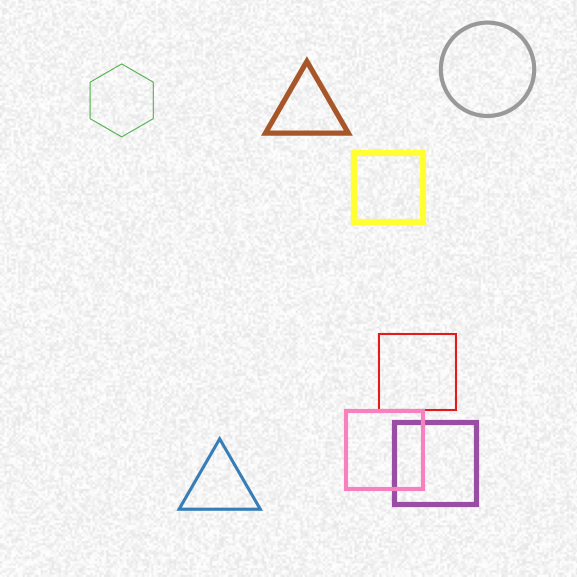[{"shape": "square", "thickness": 1, "radius": 0.33, "center": [0.723, 0.355]}, {"shape": "triangle", "thickness": 1.5, "radius": 0.41, "center": [0.38, 0.158]}, {"shape": "hexagon", "thickness": 0.5, "radius": 0.32, "center": [0.211, 0.825]}, {"shape": "square", "thickness": 2.5, "radius": 0.35, "center": [0.753, 0.198]}, {"shape": "square", "thickness": 3, "radius": 0.3, "center": [0.672, 0.674]}, {"shape": "triangle", "thickness": 2.5, "radius": 0.41, "center": [0.531, 0.81]}, {"shape": "square", "thickness": 2, "radius": 0.34, "center": [0.666, 0.22]}, {"shape": "circle", "thickness": 2, "radius": 0.4, "center": [0.844, 0.879]}]